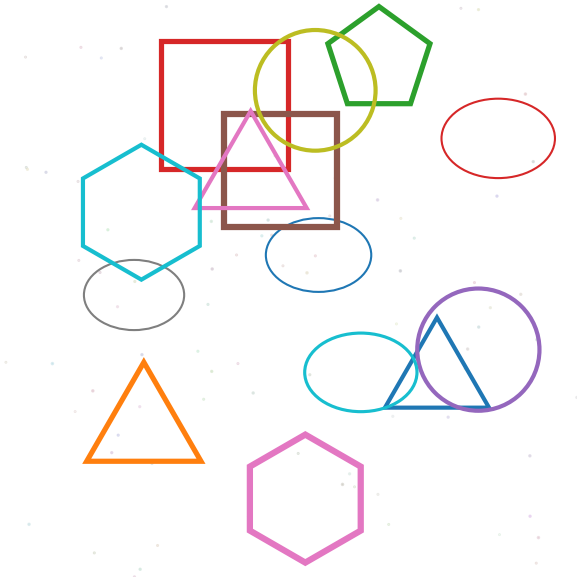[{"shape": "triangle", "thickness": 2, "radius": 0.52, "center": [0.757, 0.345]}, {"shape": "oval", "thickness": 1, "radius": 0.46, "center": [0.552, 0.558]}, {"shape": "triangle", "thickness": 2.5, "radius": 0.57, "center": [0.249, 0.258]}, {"shape": "pentagon", "thickness": 2.5, "radius": 0.46, "center": [0.656, 0.895]}, {"shape": "square", "thickness": 2.5, "radius": 0.55, "center": [0.389, 0.818]}, {"shape": "oval", "thickness": 1, "radius": 0.49, "center": [0.863, 0.759]}, {"shape": "circle", "thickness": 2, "radius": 0.53, "center": [0.828, 0.394]}, {"shape": "square", "thickness": 3, "radius": 0.49, "center": [0.486, 0.704]}, {"shape": "triangle", "thickness": 2, "radius": 0.56, "center": [0.434, 0.695]}, {"shape": "hexagon", "thickness": 3, "radius": 0.55, "center": [0.529, 0.136]}, {"shape": "oval", "thickness": 1, "radius": 0.43, "center": [0.232, 0.488]}, {"shape": "circle", "thickness": 2, "radius": 0.52, "center": [0.546, 0.843]}, {"shape": "hexagon", "thickness": 2, "radius": 0.58, "center": [0.245, 0.632]}, {"shape": "oval", "thickness": 1.5, "radius": 0.49, "center": [0.625, 0.354]}]